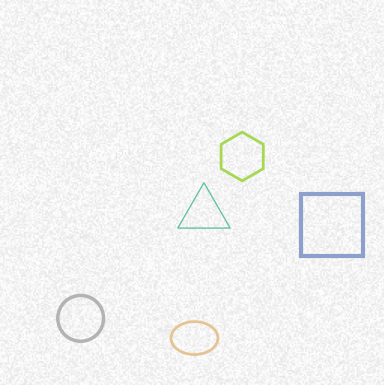[{"shape": "triangle", "thickness": 1, "radius": 0.39, "center": [0.53, 0.447]}, {"shape": "square", "thickness": 3, "radius": 0.4, "center": [0.863, 0.415]}, {"shape": "hexagon", "thickness": 2, "radius": 0.32, "center": [0.629, 0.594]}, {"shape": "oval", "thickness": 2, "radius": 0.31, "center": [0.505, 0.122]}, {"shape": "circle", "thickness": 2.5, "radius": 0.3, "center": [0.21, 0.173]}]